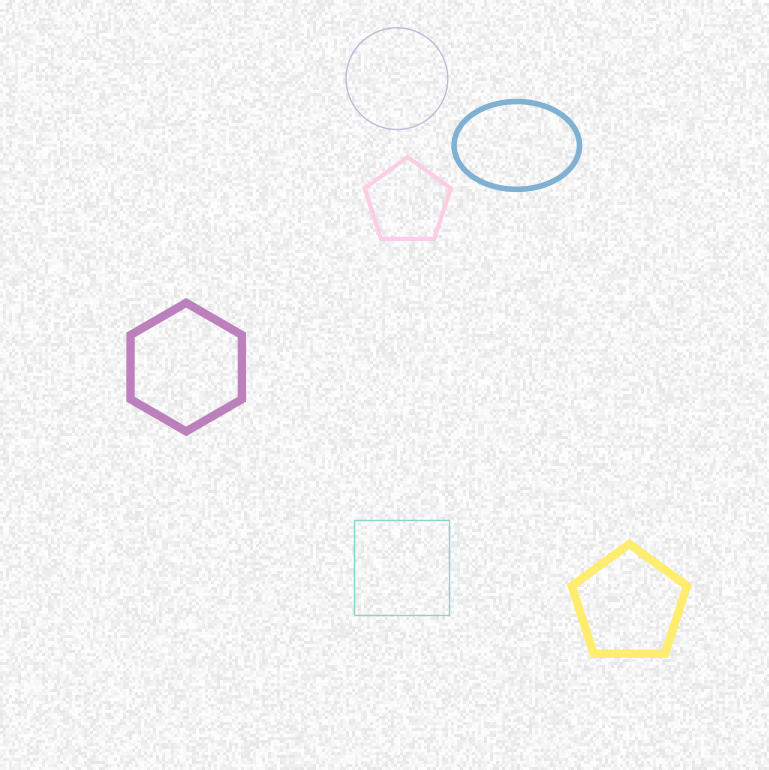[{"shape": "square", "thickness": 0.5, "radius": 0.31, "center": [0.522, 0.263]}, {"shape": "circle", "thickness": 0.5, "radius": 0.33, "center": [0.515, 0.898]}, {"shape": "oval", "thickness": 2, "radius": 0.41, "center": [0.671, 0.811]}, {"shape": "pentagon", "thickness": 1.5, "radius": 0.29, "center": [0.529, 0.737]}, {"shape": "hexagon", "thickness": 3, "radius": 0.42, "center": [0.242, 0.523]}, {"shape": "pentagon", "thickness": 3, "radius": 0.39, "center": [0.817, 0.215]}]